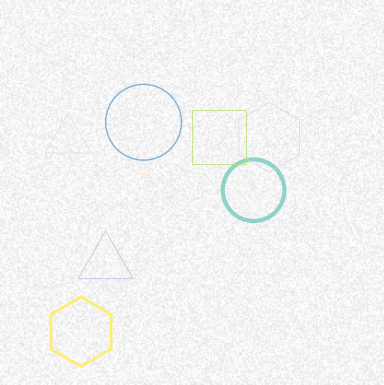[{"shape": "circle", "thickness": 3, "radius": 0.4, "center": [0.659, 0.506]}, {"shape": "triangle", "thickness": 0.5, "radius": 0.41, "center": [0.274, 0.317]}, {"shape": "circle", "thickness": 1, "radius": 0.49, "center": [0.373, 0.683]}, {"shape": "square", "thickness": 0.5, "radius": 0.35, "center": [0.569, 0.645]}, {"shape": "hexagon", "thickness": 0.5, "radius": 0.45, "center": [0.699, 0.643]}, {"shape": "triangle", "thickness": 0.5, "radius": 0.35, "center": [0.177, 0.637]}, {"shape": "hexagon", "thickness": 2, "radius": 0.45, "center": [0.21, 0.138]}]